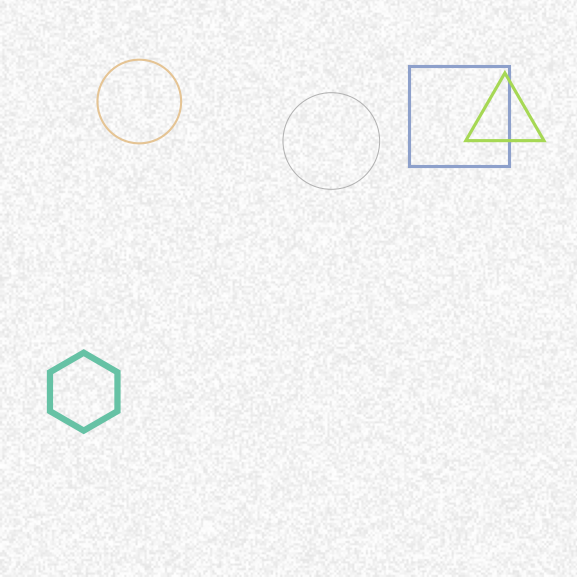[{"shape": "hexagon", "thickness": 3, "radius": 0.34, "center": [0.145, 0.321]}, {"shape": "square", "thickness": 1.5, "radius": 0.43, "center": [0.795, 0.799]}, {"shape": "triangle", "thickness": 1.5, "radius": 0.39, "center": [0.874, 0.795]}, {"shape": "circle", "thickness": 1, "radius": 0.36, "center": [0.241, 0.823]}, {"shape": "circle", "thickness": 0.5, "radius": 0.42, "center": [0.574, 0.755]}]